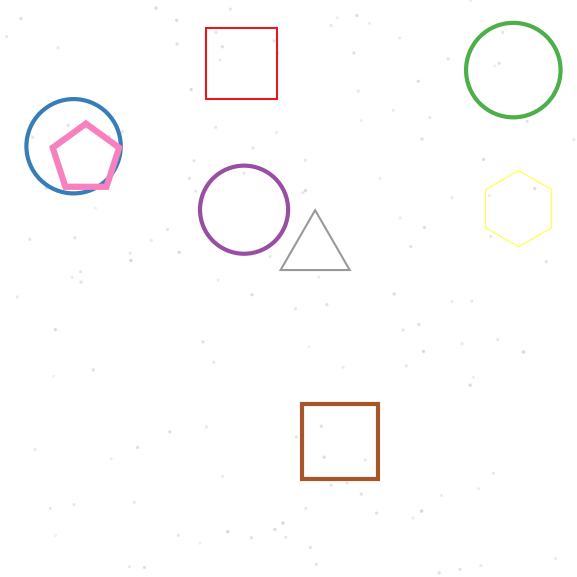[{"shape": "square", "thickness": 1, "radius": 0.31, "center": [0.418, 0.889]}, {"shape": "circle", "thickness": 2, "radius": 0.41, "center": [0.127, 0.746]}, {"shape": "circle", "thickness": 2, "radius": 0.41, "center": [0.889, 0.878]}, {"shape": "circle", "thickness": 2, "radius": 0.38, "center": [0.423, 0.636]}, {"shape": "hexagon", "thickness": 0.5, "radius": 0.33, "center": [0.898, 0.638]}, {"shape": "square", "thickness": 2, "radius": 0.33, "center": [0.589, 0.234]}, {"shape": "pentagon", "thickness": 3, "radius": 0.3, "center": [0.149, 0.725]}, {"shape": "triangle", "thickness": 1, "radius": 0.35, "center": [0.546, 0.566]}]